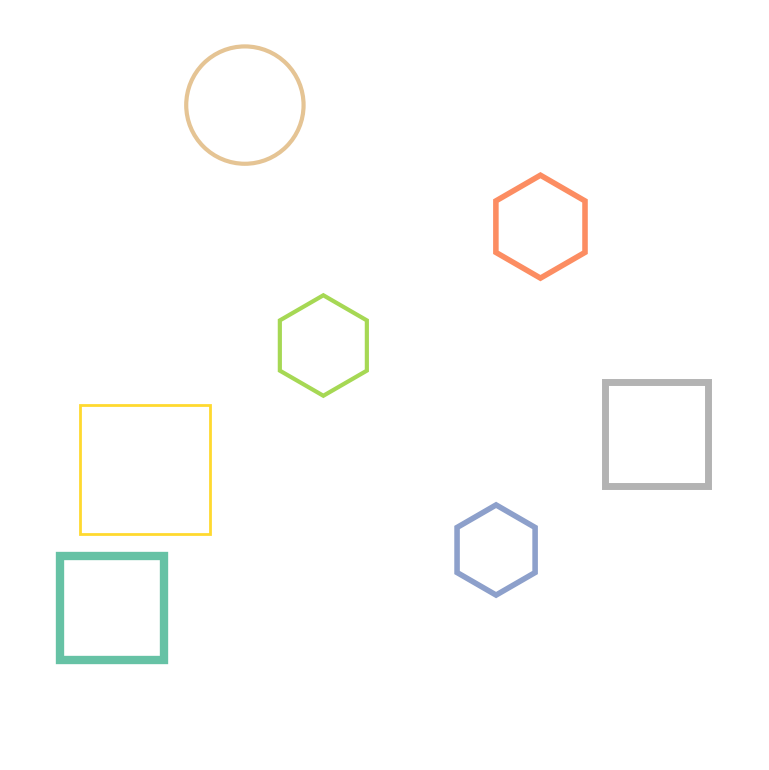[{"shape": "square", "thickness": 3, "radius": 0.34, "center": [0.146, 0.211]}, {"shape": "hexagon", "thickness": 2, "radius": 0.33, "center": [0.702, 0.706]}, {"shape": "hexagon", "thickness": 2, "radius": 0.29, "center": [0.644, 0.286]}, {"shape": "hexagon", "thickness": 1.5, "radius": 0.33, "center": [0.42, 0.551]}, {"shape": "square", "thickness": 1, "radius": 0.42, "center": [0.188, 0.39]}, {"shape": "circle", "thickness": 1.5, "radius": 0.38, "center": [0.318, 0.864]}, {"shape": "square", "thickness": 2.5, "radius": 0.34, "center": [0.852, 0.436]}]